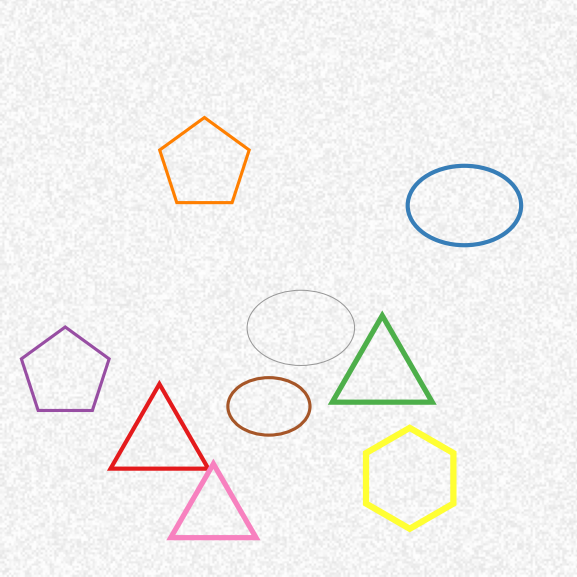[{"shape": "triangle", "thickness": 2, "radius": 0.49, "center": [0.276, 0.236]}, {"shape": "oval", "thickness": 2, "radius": 0.49, "center": [0.804, 0.643]}, {"shape": "triangle", "thickness": 2.5, "radius": 0.5, "center": [0.662, 0.353]}, {"shape": "pentagon", "thickness": 1.5, "radius": 0.4, "center": [0.113, 0.353]}, {"shape": "pentagon", "thickness": 1.5, "radius": 0.41, "center": [0.354, 0.714]}, {"shape": "hexagon", "thickness": 3, "radius": 0.44, "center": [0.709, 0.171]}, {"shape": "oval", "thickness": 1.5, "radius": 0.36, "center": [0.466, 0.295]}, {"shape": "triangle", "thickness": 2.5, "radius": 0.43, "center": [0.37, 0.111]}, {"shape": "oval", "thickness": 0.5, "radius": 0.47, "center": [0.521, 0.431]}]